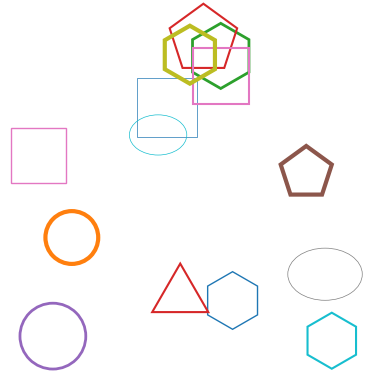[{"shape": "hexagon", "thickness": 1, "radius": 0.37, "center": [0.604, 0.219]}, {"shape": "square", "thickness": 0.5, "radius": 0.39, "center": [0.434, 0.722]}, {"shape": "circle", "thickness": 3, "radius": 0.34, "center": [0.187, 0.383]}, {"shape": "hexagon", "thickness": 2, "radius": 0.42, "center": [0.573, 0.855]}, {"shape": "pentagon", "thickness": 1.5, "radius": 0.46, "center": [0.528, 0.898]}, {"shape": "triangle", "thickness": 1.5, "radius": 0.42, "center": [0.468, 0.231]}, {"shape": "circle", "thickness": 2, "radius": 0.43, "center": [0.137, 0.127]}, {"shape": "pentagon", "thickness": 3, "radius": 0.35, "center": [0.795, 0.551]}, {"shape": "square", "thickness": 1, "radius": 0.36, "center": [0.1, 0.597]}, {"shape": "square", "thickness": 1.5, "radius": 0.36, "center": [0.574, 0.801]}, {"shape": "oval", "thickness": 0.5, "radius": 0.48, "center": [0.844, 0.288]}, {"shape": "hexagon", "thickness": 3, "radius": 0.38, "center": [0.493, 0.858]}, {"shape": "oval", "thickness": 0.5, "radius": 0.37, "center": [0.411, 0.649]}, {"shape": "hexagon", "thickness": 1.5, "radius": 0.36, "center": [0.862, 0.115]}]